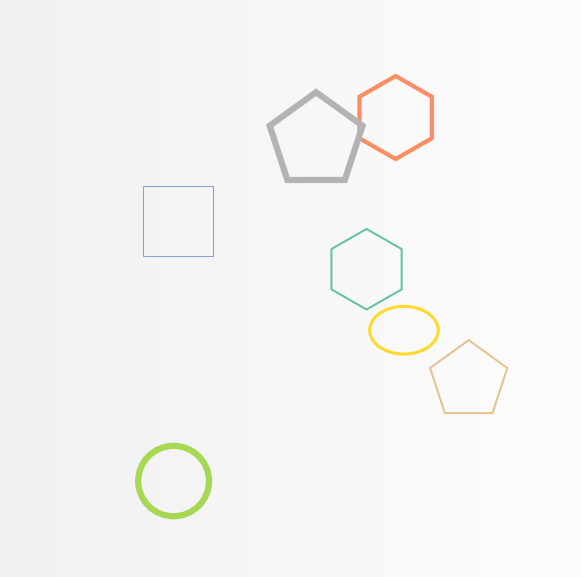[{"shape": "hexagon", "thickness": 1, "radius": 0.35, "center": [0.631, 0.533]}, {"shape": "hexagon", "thickness": 2, "radius": 0.36, "center": [0.681, 0.796]}, {"shape": "square", "thickness": 0.5, "radius": 0.3, "center": [0.306, 0.616]}, {"shape": "circle", "thickness": 3, "radius": 0.3, "center": [0.299, 0.166]}, {"shape": "oval", "thickness": 1.5, "radius": 0.3, "center": [0.695, 0.427]}, {"shape": "pentagon", "thickness": 1, "radius": 0.35, "center": [0.806, 0.34]}, {"shape": "pentagon", "thickness": 3, "radius": 0.42, "center": [0.544, 0.755]}]